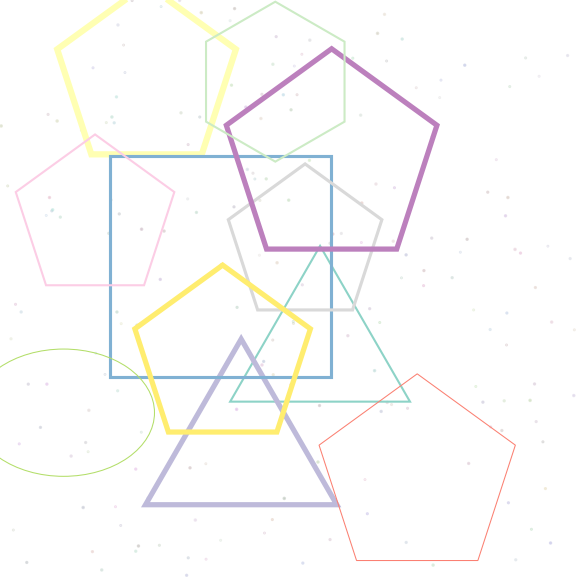[{"shape": "triangle", "thickness": 1, "radius": 0.9, "center": [0.554, 0.394]}, {"shape": "pentagon", "thickness": 3, "radius": 0.81, "center": [0.254, 0.864]}, {"shape": "triangle", "thickness": 2.5, "radius": 0.96, "center": [0.418, 0.221]}, {"shape": "pentagon", "thickness": 0.5, "radius": 0.89, "center": [0.722, 0.173]}, {"shape": "square", "thickness": 1.5, "radius": 0.96, "center": [0.382, 0.537]}, {"shape": "oval", "thickness": 0.5, "radius": 0.79, "center": [0.11, 0.285]}, {"shape": "pentagon", "thickness": 1, "radius": 0.72, "center": [0.165, 0.622]}, {"shape": "pentagon", "thickness": 1.5, "radius": 0.7, "center": [0.528, 0.576]}, {"shape": "pentagon", "thickness": 2.5, "radius": 0.96, "center": [0.574, 0.723]}, {"shape": "hexagon", "thickness": 1, "radius": 0.69, "center": [0.477, 0.858]}, {"shape": "pentagon", "thickness": 2.5, "radius": 0.8, "center": [0.386, 0.38]}]